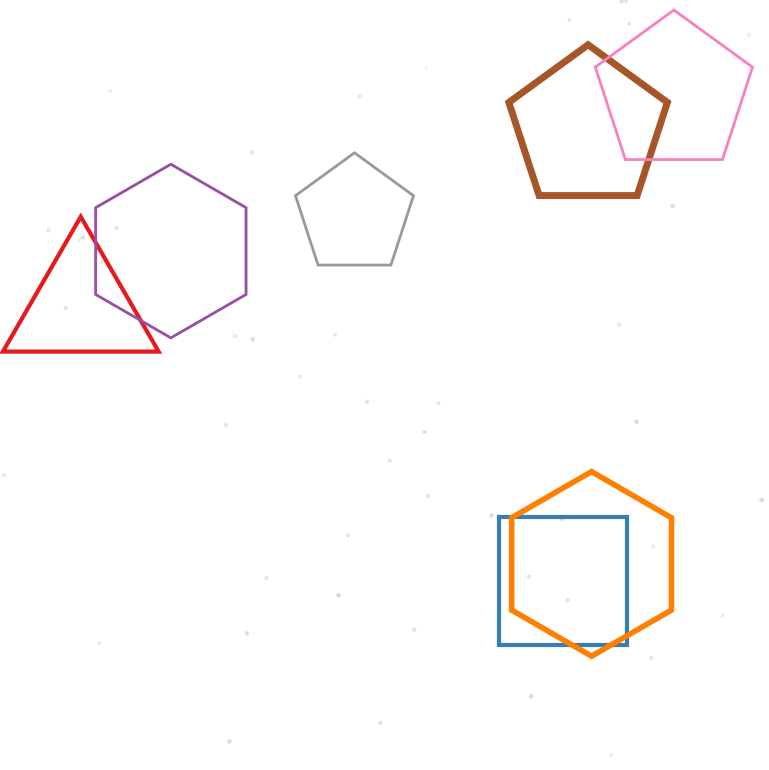[{"shape": "triangle", "thickness": 1.5, "radius": 0.58, "center": [0.105, 0.602]}, {"shape": "square", "thickness": 1.5, "radius": 0.41, "center": [0.731, 0.246]}, {"shape": "hexagon", "thickness": 1, "radius": 0.56, "center": [0.222, 0.674]}, {"shape": "hexagon", "thickness": 2, "radius": 0.6, "center": [0.768, 0.268]}, {"shape": "pentagon", "thickness": 2.5, "radius": 0.54, "center": [0.764, 0.834]}, {"shape": "pentagon", "thickness": 1, "radius": 0.54, "center": [0.875, 0.88]}, {"shape": "pentagon", "thickness": 1, "radius": 0.4, "center": [0.46, 0.721]}]